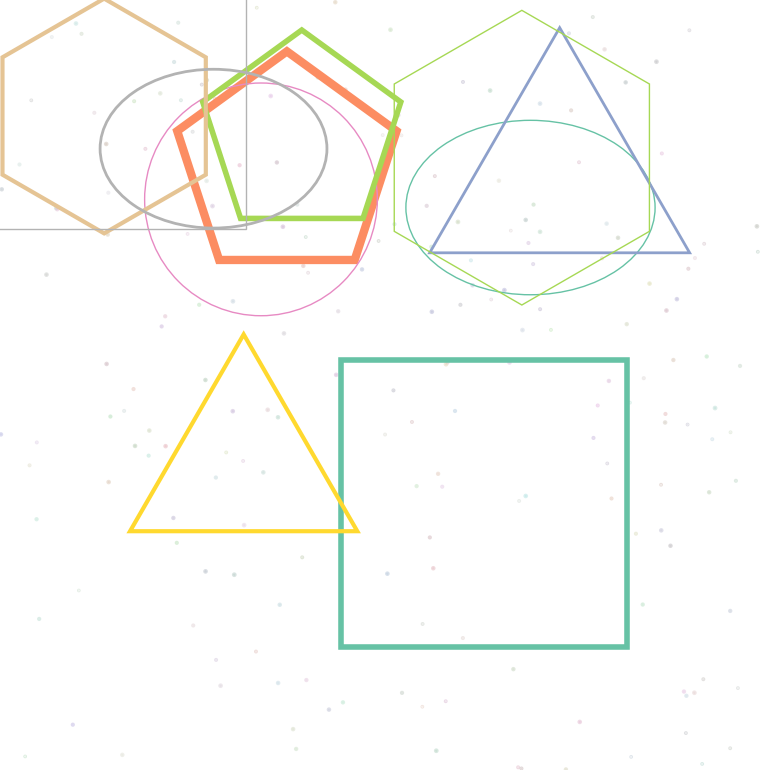[{"shape": "square", "thickness": 2, "radius": 0.93, "center": [0.629, 0.346]}, {"shape": "oval", "thickness": 0.5, "radius": 0.81, "center": [0.689, 0.73]}, {"shape": "pentagon", "thickness": 3, "radius": 0.75, "center": [0.373, 0.784]}, {"shape": "triangle", "thickness": 1, "radius": 0.97, "center": [0.727, 0.769]}, {"shape": "circle", "thickness": 0.5, "radius": 0.76, "center": [0.339, 0.741]}, {"shape": "pentagon", "thickness": 2, "radius": 0.68, "center": [0.392, 0.826]}, {"shape": "hexagon", "thickness": 0.5, "radius": 0.96, "center": [0.678, 0.795]}, {"shape": "triangle", "thickness": 1.5, "radius": 0.85, "center": [0.316, 0.395]}, {"shape": "hexagon", "thickness": 1.5, "radius": 0.76, "center": [0.135, 0.849]}, {"shape": "oval", "thickness": 1, "radius": 0.74, "center": [0.277, 0.807]}, {"shape": "square", "thickness": 0.5, "radius": 0.99, "center": [0.122, 0.9]}]